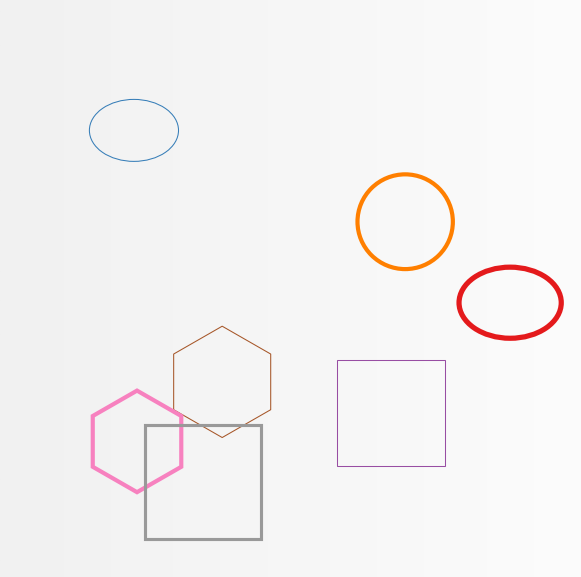[{"shape": "oval", "thickness": 2.5, "radius": 0.44, "center": [0.878, 0.475]}, {"shape": "oval", "thickness": 0.5, "radius": 0.38, "center": [0.23, 0.773]}, {"shape": "square", "thickness": 0.5, "radius": 0.46, "center": [0.673, 0.284]}, {"shape": "circle", "thickness": 2, "radius": 0.41, "center": [0.697, 0.615]}, {"shape": "hexagon", "thickness": 0.5, "radius": 0.48, "center": [0.382, 0.338]}, {"shape": "hexagon", "thickness": 2, "radius": 0.44, "center": [0.236, 0.235]}, {"shape": "square", "thickness": 1.5, "radius": 0.5, "center": [0.349, 0.164]}]